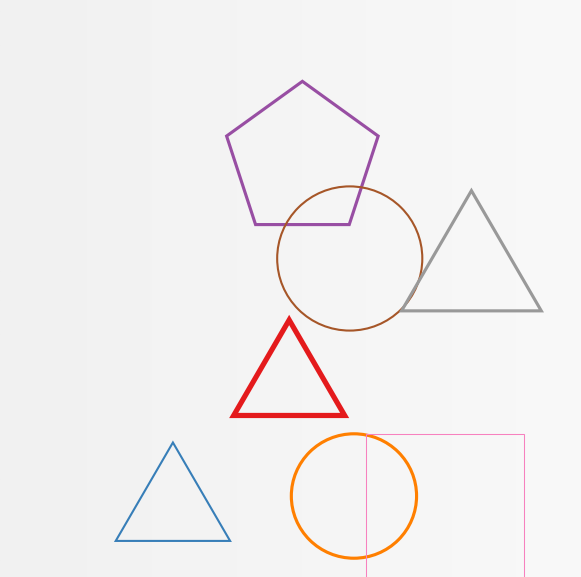[{"shape": "triangle", "thickness": 2.5, "radius": 0.55, "center": [0.497, 0.335]}, {"shape": "triangle", "thickness": 1, "radius": 0.57, "center": [0.297, 0.119]}, {"shape": "pentagon", "thickness": 1.5, "radius": 0.69, "center": [0.52, 0.721]}, {"shape": "circle", "thickness": 1.5, "radius": 0.54, "center": [0.609, 0.14]}, {"shape": "circle", "thickness": 1, "radius": 0.62, "center": [0.602, 0.552]}, {"shape": "square", "thickness": 0.5, "radius": 0.68, "center": [0.765, 0.111]}, {"shape": "triangle", "thickness": 1.5, "radius": 0.69, "center": [0.811, 0.53]}]